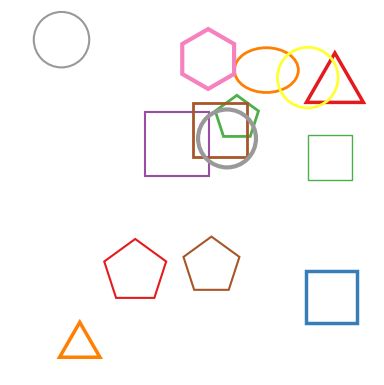[{"shape": "triangle", "thickness": 2.5, "radius": 0.43, "center": [0.87, 0.777]}, {"shape": "pentagon", "thickness": 1.5, "radius": 0.42, "center": [0.351, 0.295]}, {"shape": "square", "thickness": 2.5, "radius": 0.34, "center": [0.861, 0.229]}, {"shape": "pentagon", "thickness": 2, "radius": 0.3, "center": [0.615, 0.693]}, {"shape": "square", "thickness": 1, "radius": 0.29, "center": [0.858, 0.591]}, {"shape": "square", "thickness": 1.5, "radius": 0.41, "center": [0.46, 0.627]}, {"shape": "triangle", "thickness": 2.5, "radius": 0.3, "center": [0.207, 0.102]}, {"shape": "oval", "thickness": 2, "radius": 0.42, "center": [0.692, 0.818]}, {"shape": "circle", "thickness": 2, "radius": 0.39, "center": [0.799, 0.798]}, {"shape": "pentagon", "thickness": 1.5, "radius": 0.38, "center": [0.549, 0.309]}, {"shape": "square", "thickness": 2, "radius": 0.35, "center": [0.572, 0.662]}, {"shape": "hexagon", "thickness": 3, "radius": 0.39, "center": [0.541, 0.847]}, {"shape": "circle", "thickness": 1.5, "radius": 0.36, "center": [0.16, 0.897]}, {"shape": "circle", "thickness": 3, "radius": 0.38, "center": [0.59, 0.64]}]